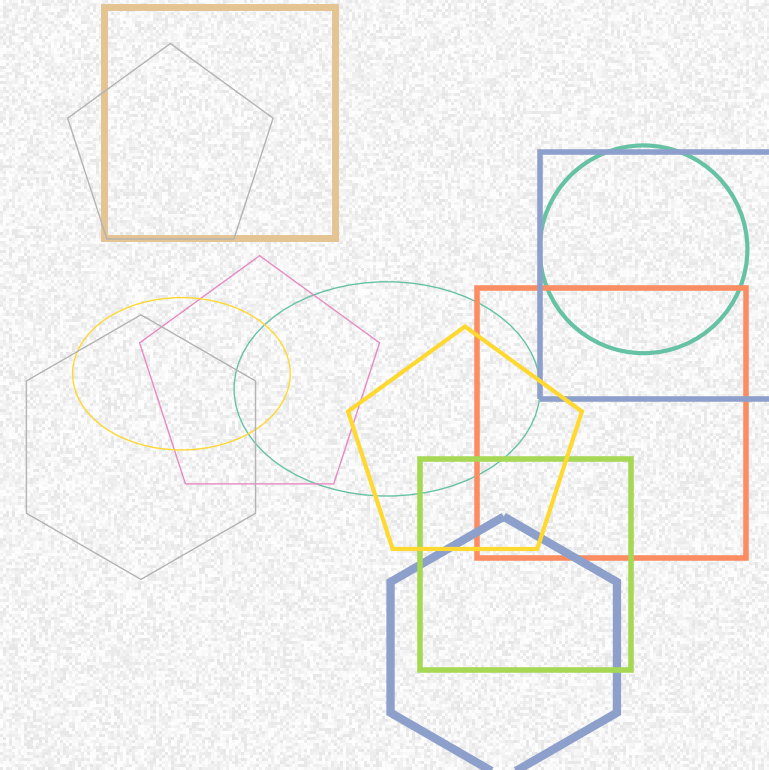[{"shape": "oval", "thickness": 0.5, "radius": 0.99, "center": [0.503, 0.495]}, {"shape": "circle", "thickness": 1.5, "radius": 0.67, "center": [0.836, 0.676]}, {"shape": "square", "thickness": 2, "radius": 0.87, "center": [0.794, 0.451]}, {"shape": "square", "thickness": 2, "radius": 0.8, "center": [0.862, 0.642]}, {"shape": "hexagon", "thickness": 3, "radius": 0.85, "center": [0.654, 0.159]}, {"shape": "pentagon", "thickness": 0.5, "radius": 0.82, "center": [0.337, 0.504]}, {"shape": "square", "thickness": 2, "radius": 0.69, "center": [0.682, 0.267]}, {"shape": "pentagon", "thickness": 1.5, "radius": 0.8, "center": [0.604, 0.416]}, {"shape": "oval", "thickness": 0.5, "radius": 0.71, "center": [0.236, 0.515]}, {"shape": "square", "thickness": 2.5, "radius": 0.75, "center": [0.285, 0.841]}, {"shape": "pentagon", "thickness": 0.5, "radius": 0.7, "center": [0.221, 0.803]}, {"shape": "hexagon", "thickness": 0.5, "radius": 0.86, "center": [0.183, 0.419]}]